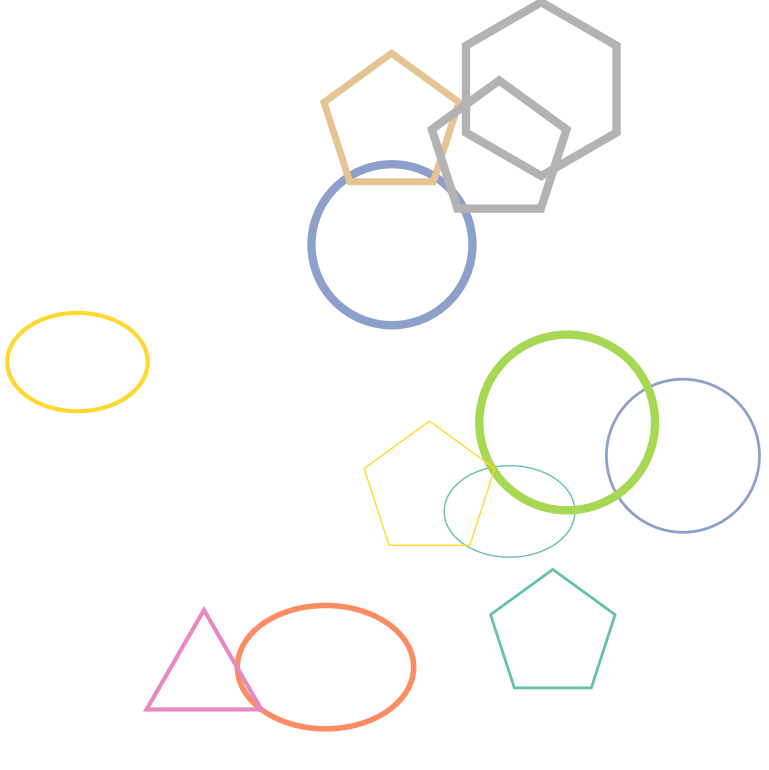[{"shape": "oval", "thickness": 0.5, "radius": 0.42, "center": [0.662, 0.336]}, {"shape": "pentagon", "thickness": 1, "radius": 0.43, "center": [0.718, 0.175]}, {"shape": "oval", "thickness": 2, "radius": 0.57, "center": [0.423, 0.134]}, {"shape": "circle", "thickness": 3, "radius": 0.52, "center": [0.509, 0.682]}, {"shape": "circle", "thickness": 1, "radius": 0.5, "center": [0.887, 0.408]}, {"shape": "triangle", "thickness": 1.5, "radius": 0.43, "center": [0.265, 0.122]}, {"shape": "circle", "thickness": 3, "radius": 0.57, "center": [0.737, 0.451]}, {"shape": "pentagon", "thickness": 0.5, "radius": 0.45, "center": [0.558, 0.364]}, {"shape": "oval", "thickness": 1.5, "radius": 0.46, "center": [0.101, 0.53]}, {"shape": "pentagon", "thickness": 2.5, "radius": 0.46, "center": [0.508, 0.839]}, {"shape": "pentagon", "thickness": 3, "radius": 0.46, "center": [0.648, 0.804]}, {"shape": "hexagon", "thickness": 3, "radius": 0.56, "center": [0.703, 0.884]}]